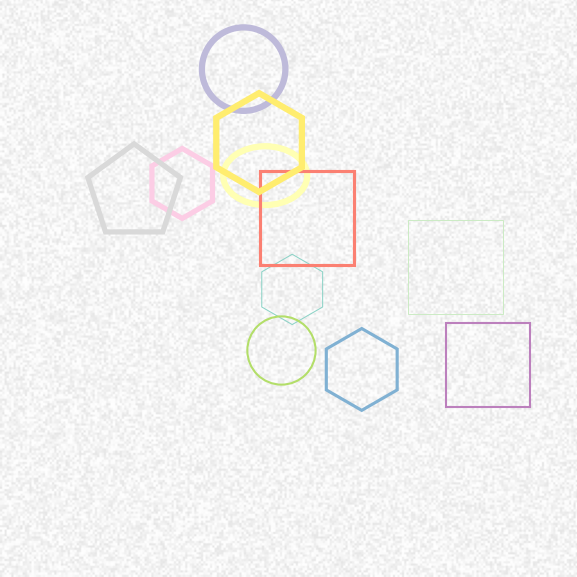[{"shape": "hexagon", "thickness": 0.5, "radius": 0.3, "center": [0.506, 0.498]}, {"shape": "oval", "thickness": 3, "radius": 0.36, "center": [0.459, 0.695]}, {"shape": "circle", "thickness": 3, "radius": 0.36, "center": [0.422, 0.879]}, {"shape": "square", "thickness": 1.5, "radius": 0.41, "center": [0.531, 0.622]}, {"shape": "hexagon", "thickness": 1.5, "radius": 0.35, "center": [0.626, 0.359]}, {"shape": "circle", "thickness": 1, "radius": 0.3, "center": [0.487, 0.392]}, {"shape": "hexagon", "thickness": 2.5, "radius": 0.3, "center": [0.316, 0.681]}, {"shape": "pentagon", "thickness": 2.5, "radius": 0.42, "center": [0.232, 0.666]}, {"shape": "square", "thickness": 1, "radius": 0.36, "center": [0.845, 0.368]}, {"shape": "square", "thickness": 0.5, "radius": 0.41, "center": [0.789, 0.537]}, {"shape": "hexagon", "thickness": 3, "radius": 0.43, "center": [0.449, 0.752]}]